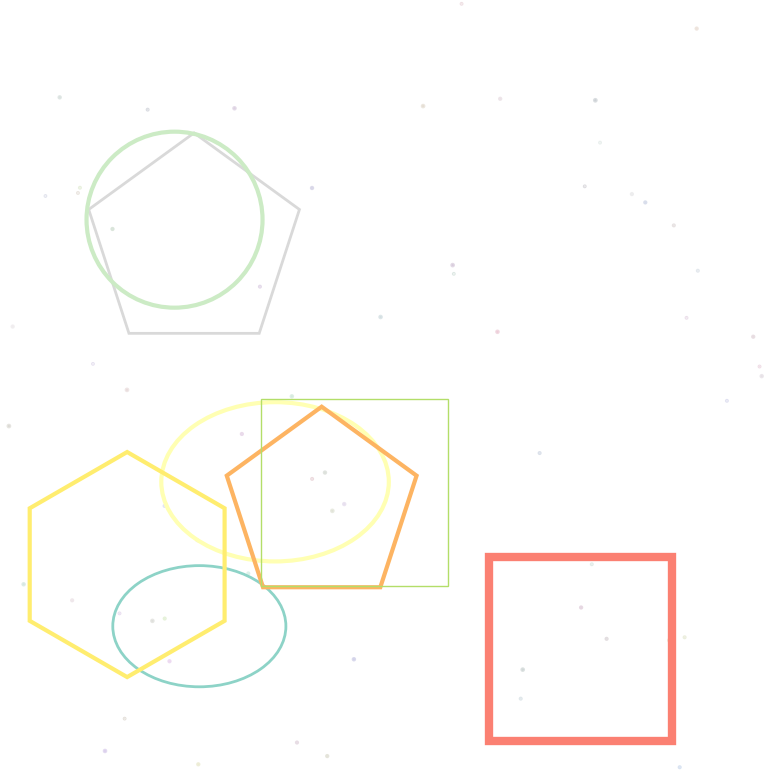[{"shape": "oval", "thickness": 1, "radius": 0.56, "center": [0.259, 0.187]}, {"shape": "oval", "thickness": 1.5, "radius": 0.74, "center": [0.357, 0.374]}, {"shape": "square", "thickness": 3, "radius": 0.6, "center": [0.754, 0.157]}, {"shape": "pentagon", "thickness": 1.5, "radius": 0.65, "center": [0.418, 0.342]}, {"shape": "square", "thickness": 0.5, "radius": 0.61, "center": [0.461, 0.36]}, {"shape": "pentagon", "thickness": 1, "radius": 0.72, "center": [0.252, 0.683]}, {"shape": "circle", "thickness": 1.5, "radius": 0.57, "center": [0.227, 0.715]}, {"shape": "hexagon", "thickness": 1.5, "radius": 0.73, "center": [0.165, 0.267]}]